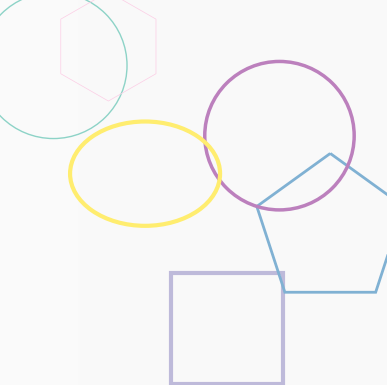[{"shape": "circle", "thickness": 1, "radius": 0.95, "center": [0.138, 0.83]}, {"shape": "square", "thickness": 3, "radius": 0.72, "center": [0.585, 0.148]}, {"shape": "pentagon", "thickness": 2, "radius": 1.0, "center": [0.852, 0.402]}, {"shape": "hexagon", "thickness": 0.5, "radius": 0.71, "center": [0.28, 0.879]}, {"shape": "circle", "thickness": 2.5, "radius": 0.96, "center": [0.721, 0.648]}, {"shape": "oval", "thickness": 3, "radius": 0.97, "center": [0.374, 0.549]}]